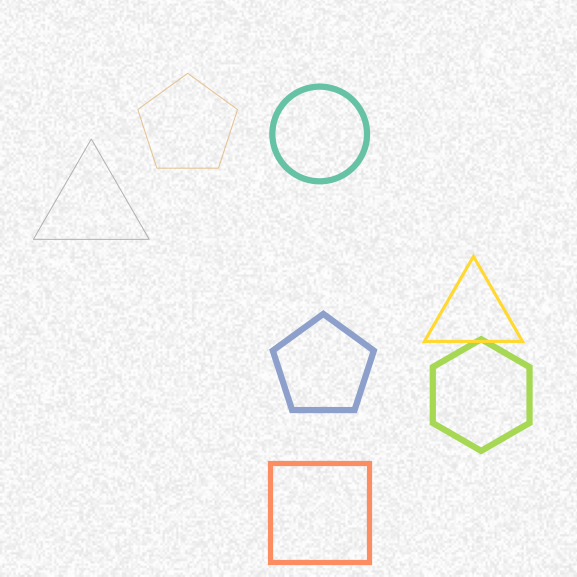[{"shape": "circle", "thickness": 3, "radius": 0.41, "center": [0.554, 0.767]}, {"shape": "square", "thickness": 2.5, "radius": 0.43, "center": [0.553, 0.111]}, {"shape": "pentagon", "thickness": 3, "radius": 0.46, "center": [0.56, 0.364]}, {"shape": "hexagon", "thickness": 3, "radius": 0.48, "center": [0.833, 0.315]}, {"shape": "triangle", "thickness": 1.5, "radius": 0.49, "center": [0.82, 0.457]}, {"shape": "pentagon", "thickness": 0.5, "radius": 0.45, "center": [0.325, 0.781]}, {"shape": "triangle", "thickness": 0.5, "radius": 0.58, "center": [0.158, 0.643]}]